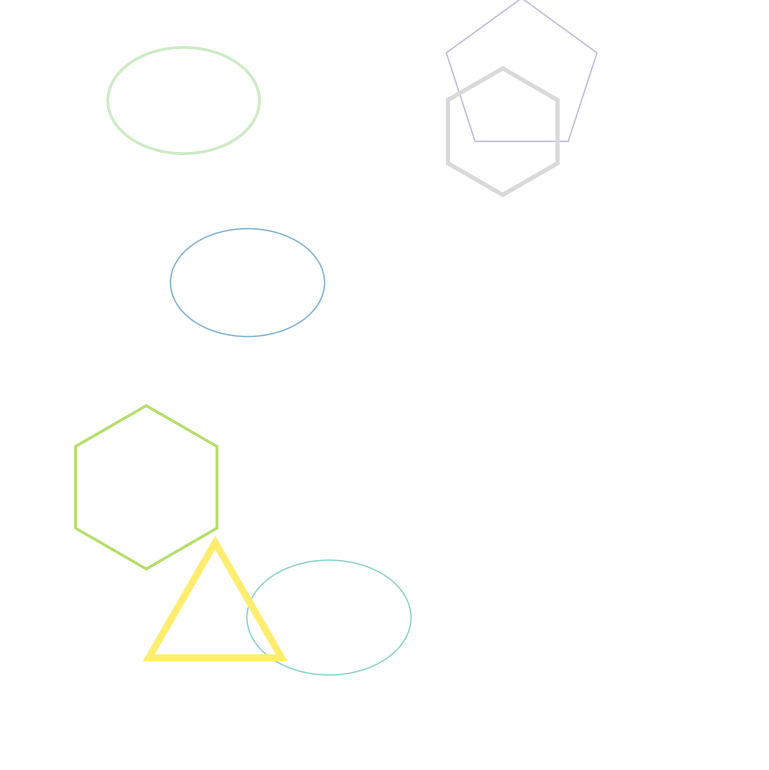[{"shape": "oval", "thickness": 0.5, "radius": 0.53, "center": [0.427, 0.198]}, {"shape": "pentagon", "thickness": 0.5, "radius": 0.51, "center": [0.677, 0.9]}, {"shape": "oval", "thickness": 0.5, "radius": 0.5, "center": [0.321, 0.633]}, {"shape": "hexagon", "thickness": 1, "radius": 0.53, "center": [0.19, 0.367]}, {"shape": "hexagon", "thickness": 1.5, "radius": 0.41, "center": [0.653, 0.829]}, {"shape": "oval", "thickness": 1, "radius": 0.49, "center": [0.238, 0.869]}, {"shape": "triangle", "thickness": 2.5, "radius": 0.5, "center": [0.279, 0.196]}]